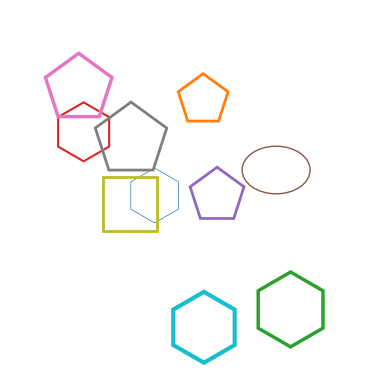[{"shape": "hexagon", "thickness": 0.5, "radius": 0.36, "center": [0.402, 0.492]}, {"shape": "pentagon", "thickness": 2, "radius": 0.34, "center": [0.528, 0.741]}, {"shape": "hexagon", "thickness": 2.5, "radius": 0.49, "center": [0.755, 0.196]}, {"shape": "hexagon", "thickness": 1.5, "radius": 0.38, "center": [0.217, 0.658]}, {"shape": "pentagon", "thickness": 2, "radius": 0.37, "center": [0.564, 0.492]}, {"shape": "oval", "thickness": 1, "radius": 0.44, "center": [0.717, 0.558]}, {"shape": "pentagon", "thickness": 2.5, "radius": 0.45, "center": [0.204, 0.771]}, {"shape": "pentagon", "thickness": 2, "radius": 0.49, "center": [0.34, 0.637]}, {"shape": "square", "thickness": 2, "radius": 0.35, "center": [0.338, 0.469]}, {"shape": "hexagon", "thickness": 3, "radius": 0.46, "center": [0.53, 0.15]}]